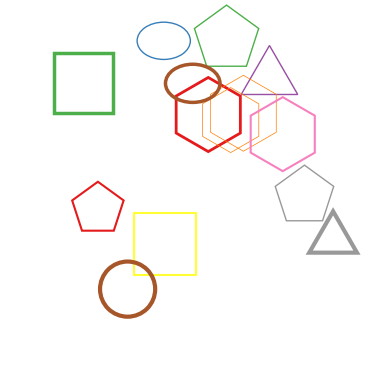[{"shape": "hexagon", "thickness": 2, "radius": 0.48, "center": [0.541, 0.702]}, {"shape": "pentagon", "thickness": 1.5, "radius": 0.35, "center": [0.254, 0.458]}, {"shape": "oval", "thickness": 1, "radius": 0.35, "center": [0.425, 0.894]}, {"shape": "pentagon", "thickness": 1, "radius": 0.44, "center": [0.588, 0.899]}, {"shape": "square", "thickness": 2.5, "radius": 0.39, "center": [0.217, 0.785]}, {"shape": "triangle", "thickness": 1, "radius": 0.42, "center": [0.7, 0.797]}, {"shape": "hexagon", "thickness": 0.5, "radius": 0.49, "center": [0.632, 0.706]}, {"shape": "hexagon", "thickness": 0.5, "radius": 0.42, "center": [0.599, 0.688]}, {"shape": "square", "thickness": 1.5, "radius": 0.4, "center": [0.428, 0.366]}, {"shape": "oval", "thickness": 2.5, "radius": 0.35, "center": [0.501, 0.784]}, {"shape": "circle", "thickness": 3, "radius": 0.36, "center": [0.331, 0.249]}, {"shape": "hexagon", "thickness": 1.5, "radius": 0.48, "center": [0.734, 0.652]}, {"shape": "triangle", "thickness": 3, "radius": 0.36, "center": [0.865, 0.38]}, {"shape": "pentagon", "thickness": 1, "radius": 0.4, "center": [0.791, 0.491]}]